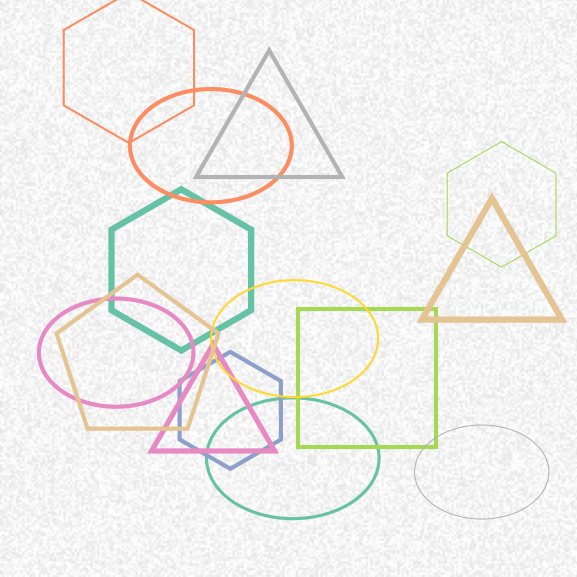[{"shape": "oval", "thickness": 1.5, "radius": 0.75, "center": [0.507, 0.206]}, {"shape": "hexagon", "thickness": 3, "radius": 0.7, "center": [0.314, 0.532]}, {"shape": "hexagon", "thickness": 1, "radius": 0.65, "center": [0.223, 0.882]}, {"shape": "oval", "thickness": 2, "radius": 0.7, "center": [0.365, 0.747]}, {"shape": "hexagon", "thickness": 2, "radius": 0.51, "center": [0.399, 0.289]}, {"shape": "triangle", "thickness": 2.5, "radius": 0.62, "center": [0.369, 0.28]}, {"shape": "oval", "thickness": 2, "radius": 0.67, "center": [0.201, 0.389]}, {"shape": "square", "thickness": 2, "radius": 0.6, "center": [0.636, 0.345]}, {"shape": "hexagon", "thickness": 0.5, "radius": 0.54, "center": [0.869, 0.645]}, {"shape": "oval", "thickness": 1, "radius": 0.72, "center": [0.51, 0.413]}, {"shape": "triangle", "thickness": 3, "radius": 0.7, "center": [0.852, 0.516]}, {"shape": "pentagon", "thickness": 2, "radius": 0.74, "center": [0.238, 0.376]}, {"shape": "triangle", "thickness": 2, "radius": 0.73, "center": [0.466, 0.766]}, {"shape": "oval", "thickness": 0.5, "radius": 0.58, "center": [0.834, 0.182]}]